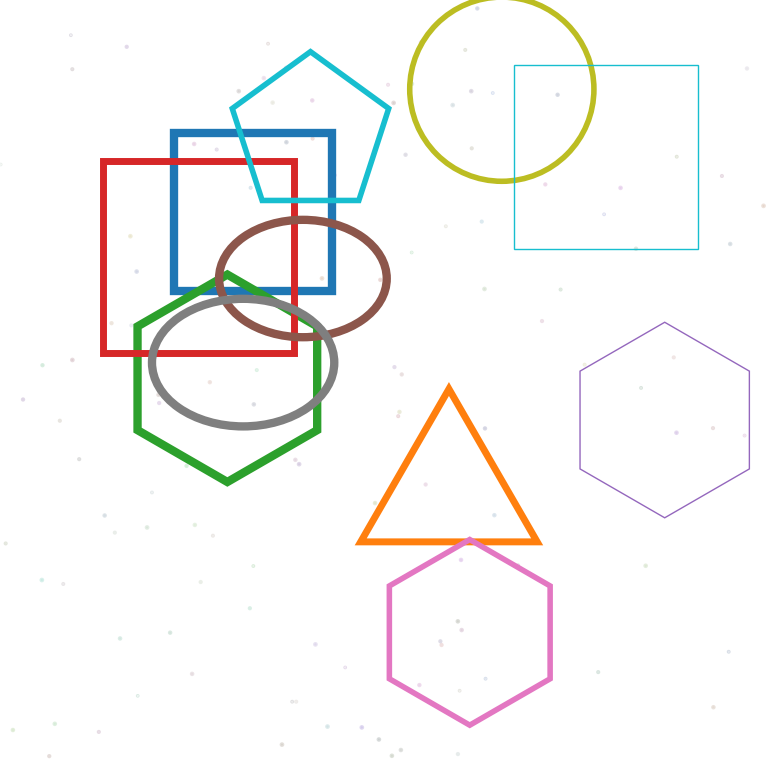[{"shape": "square", "thickness": 3, "radius": 0.51, "center": [0.328, 0.724]}, {"shape": "triangle", "thickness": 2.5, "radius": 0.66, "center": [0.583, 0.362]}, {"shape": "hexagon", "thickness": 3, "radius": 0.67, "center": [0.295, 0.509]}, {"shape": "square", "thickness": 2.5, "radius": 0.62, "center": [0.258, 0.666]}, {"shape": "hexagon", "thickness": 0.5, "radius": 0.63, "center": [0.863, 0.455]}, {"shape": "oval", "thickness": 3, "radius": 0.54, "center": [0.393, 0.638]}, {"shape": "hexagon", "thickness": 2, "radius": 0.6, "center": [0.61, 0.179]}, {"shape": "oval", "thickness": 3, "radius": 0.59, "center": [0.316, 0.529]}, {"shape": "circle", "thickness": 2, "radius": 0.6, "center": [0.652, 0.884]}, {"shape": "square", "thickness": 0.5, "radius": 0.6, "center": [0.787, 0.797]}, {"shape": "pentagon", "thickness": 2, "radius": 0.53, "center": [0.403, 0.826]}]